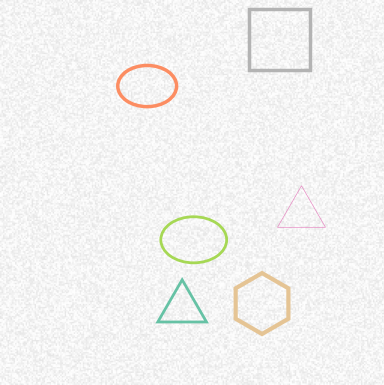[{"shape": "triangle", "thickness": 2, "radius": 0.37, "center": [0.473, 0.2]}, {"shape": "oval", "thickness": 2.5, "radius": 0.38, "center": [0.382, 0.776]}, {"shape": "triangle", "thickness": 0.5, "radius": 0.36, "center": [0.783, 0.446]}, {"shape": "oval", "thickness": 2, "radius": 0.43, "center": [0.503, 0.377]}, {"shape": "hexagon", "thickness": 3, "radius": 0.4, "center": [0.681, 0.212]}, {"shape": "square", "thickness": 2.5, "radius": 0.4, "center": [0.727, 0.897]}]